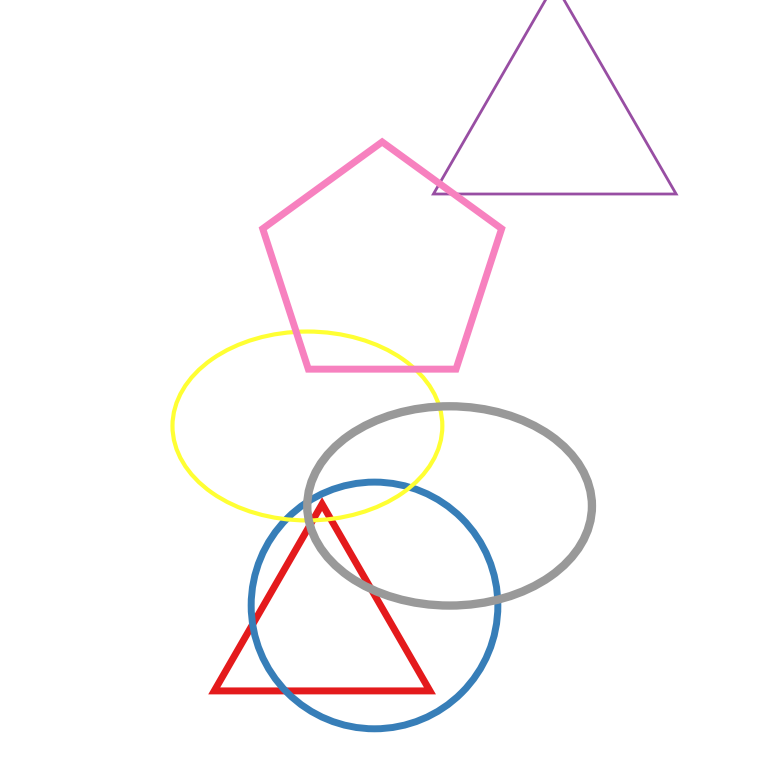[{"shape": "triangle", "thickness": 2.5, "radius": 0.81, "center": [0.418, 0.184]}, {"shape": "circle", "thickness": 2.5, "radius": 0.8, "center": [0.486, 0.214]}, {"shape": "triangle", "thickness": 1, "radius": 0.91, "center": [0.72, 0.839]}, {"shape": "oval", "thickness": 1.5, "radius": 0.88, "center": [0.399, 0.447]}, {"shape": "pentagon", "thickness": 2.5, "radius": 0.82, "center": [0.496, 0.653]}, {"shape": "oval", "thickness": 3, "radius": 0.92, "center": [0.584, 0.343]}]